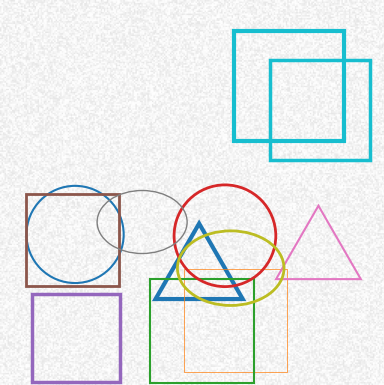[{"shape": "triangle", "thickness": 3, "radius": 0.65, "center": [0.517, 0.289]}, {"shape": "circle", "thickness": 1.5, "radius": 0.63, "center": [0.195, 0.391]}, {"shape": "square", "thickness": 0.5, "radius": 0.67, "center": [0.611, 0.167]}, {"shape": "square", "thickness": 1.5, "radius": 0.67, "center": [0.524, 0.14]}, {"shape": "circle", "thickness": 2, "radius": 0.66, "center": [0.584, 0.388]}, {"shape": "square", "thickness": 2.5, "radius": 0.57, "center": [0.197, 0.123]}, {"shape": "square", "thickness": 2, "radius": 0.6, "center": [0.188, 0.377]}, {"shape": "triangle", "thickness": 1.5, "radius": 0.64, "center": [0.827, 0.339]}, {"shape": "oval", "thickness": 1, "radius": 0.58, "center": [0.369, 0.423]}, {"shape": "oval", "thickness": 2, "radius": 0.69, "center": [0.599, 0.303]}, {"shape": "square", "thickness": 3, "radius": 0.71, "center": [0.751, 0.776]}, {"shape": "square", "thickness": 2.5, "radius": 0.65, "center": [0.831, 0.714]}]